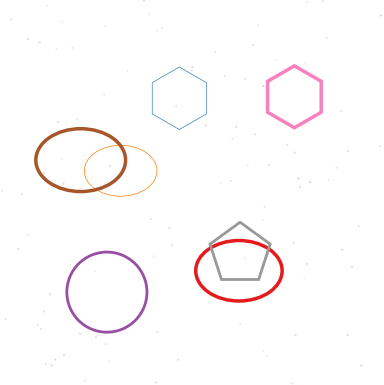[{"shape": "oval", "thickness": 2.5, "radius": 0.56, "center": [0.621, 0.297]}, {"shape": "hexagon", "thickness": 0.5, "radius": 0.41, "center": [0.466, 0.745]}, {"shape": "circle", "thickness": 2, "radius": 0.52, "center": [0.278, 0.241]}, {"shape": "oval", "thickness": 0.5, "radius": 0.47, "center": [0.313, 0.557]}, {"shape": "oval", "thickness": 2.5, "radius": 0.58, "center": [0.21, 0.584]}, {"shape": "hexagon", "thickness": 2.5, "radius": 0.4, "center": [0.765, 0.749]}, {"shape": "pentagon", "thickness": 2, "radius": 0.41, "center": [0.624, 0.341]}]